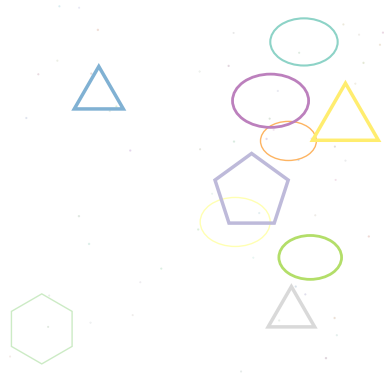[{"shape": "oval", "thickness": 1.5, "radius": 0.44, "center": [0.79, 0.891]}, {"shape": "oval", "thickness": 1, "radius": 0.45, "center": [0.611, 0.423]}, {"shape": "pentagon", "thickness": 2.5, "radius": 0.5, "center": [0.654, 0.501]}, {"shape": "triangle", "thickness": 2.5, "radius": 0.37, "center": [0.257, 0.754]}, {"shape": "oval", "thickness": 1, "radius": 0.36, "center": [0.749, 0.634]}, {"shape": "oval", "thickness": 2, "radius": 0.41, "center": [0.806, 0.331]}, {"shape": "triangle", "thickness": 2.5, "radius": 0.35, "center": [0.757, 0.186]}, {"shape": "oval", "thickness": 2, "radius": 0.49, "center": [0.703, 0.738]}, {"shape": "hexagon", "thickness": 1, "radius": 0.45, "center": [0.108, 0.146]}, {"shape": "triangle", "thickness": 2.5, "radius": 0.49, "center": [0.897, 0.685]}]